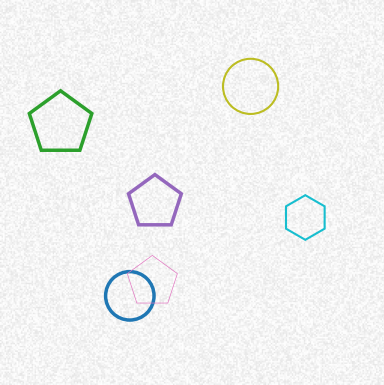[{"shape": "circle", "thickness": 2.5, "radius": 0.31, "center": [0.337, 0.232]}, {"shape": "pentagon", "thickness": 2.5, "radius": 0.43, "center": [0.157, 0.679]}, {"shape": "pentagon", "thickness": 2.5, "radius": 0.36, "center": [0.402, 0.474]}, {"shape": "pentagon", "thickness": 0.5, "radius": 0.34, "center": [0.396, 0.268]}, {"shape": "circle", "thickness": 1.5, "radius": 0.36, "center": [0.651, 0.776]}, {"shape": "hexagon", "thickness": 1.5, "radius": 0.29, "center": [0.793, 0.435]}]